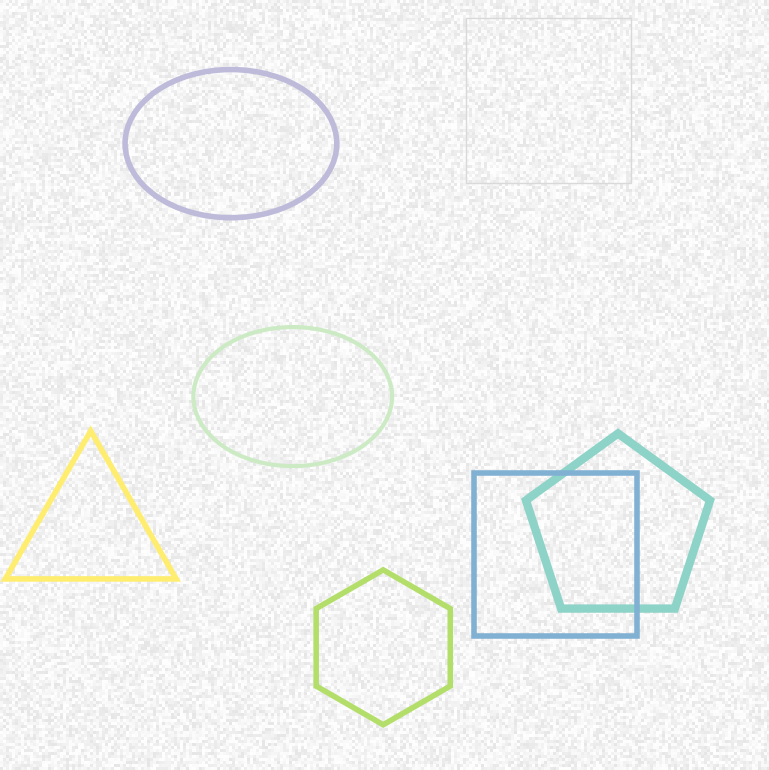[{"shape": "pentagon", "thickness": 3, "radius": 0.63, "center": [0.803, 0.311]}, {"shape": "oval", "thickness": 2, "radius": 0.69, "center": [0.3, 0.813]}, {"shape": "square", "thickness": 2, "radius": 0.53, "center": [0.721, 0.28]}, {"shape": "hexagon", "thickness": 2, "radius": 0.5, "center": [0.498, 0.159]}, {"shape": "square", "thickness": 0.5, "radius": 0.54, "center": [0.713, 0.869]}, {"shape": "oval", "thickness": 1.5, "radius": 0.65, "center": [0.38, 0.485]}, {"shape": "triangle", "thickness": 2, "radius": 0.64, "center": [0.118, 0.312]}]